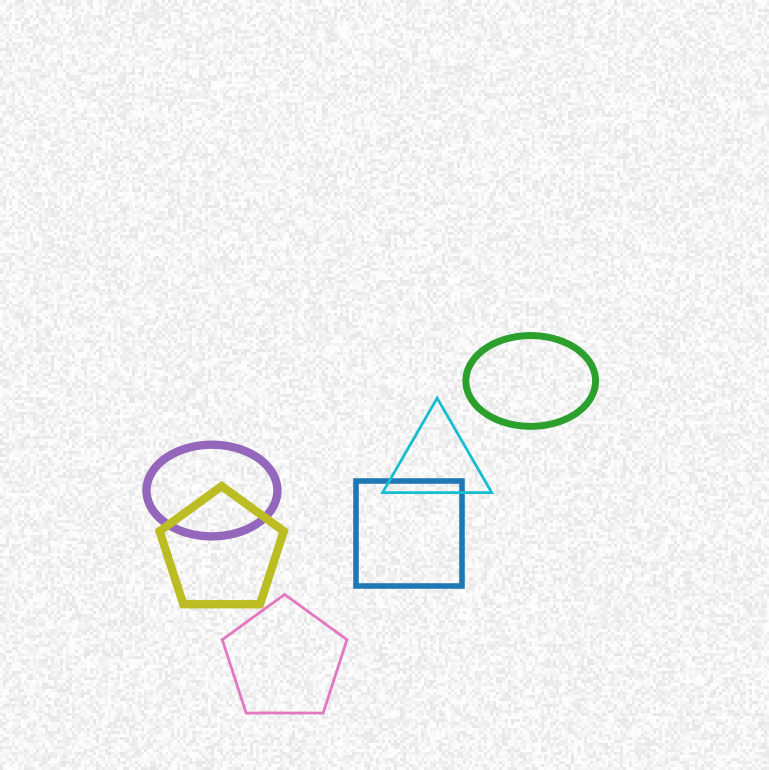[{"shape": "square", "thickness": 2, "radius": 0.34, "center": [0.531, 0.307]}, {"shape": "oval", "thickness": 2.5, "radius": 0.42, "center": [0.689, 0.505]}, {"shape": "oval", "thickness": 3, "radius": 0.43, "center": [0.275, 0.363]}, {"shape": "pentagon", "thickness": 1, "radius": 0.43, "center": [0.37, 0.143]}, {"shape": "pentagon", "thickness": 3, "radius": 0.42, "center": [0.288, 0.284]}, {"shape": "triangle", "thickness": 1, "radius": 0.41, "center": [0.568, 0.401]}]